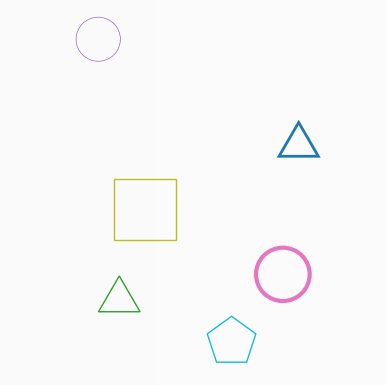[{"shape": "triangle", "thickness": 2, "radius": 0.29, "center": [0.771, 0.623]}, {"shape": "triangle", "thickness": 1, "radius": 0.31, "center": [0.308, 0.221]}, {"shape": "circle", "thickness": 0.5, "radius": 0.29, "center": [0.253, 0.898]}, {"shape": "circle", "thickness": 3, "radius": 0.35, "center": [0.73, 0.287]}, {"shape": "square", "thickness": 1, "radius": 0.4, "center": [0.374, 0.455]}, {"shape": "pentagon", "thickness": 1, "radius": 0.33, "center": [0.598, 0.113]}]